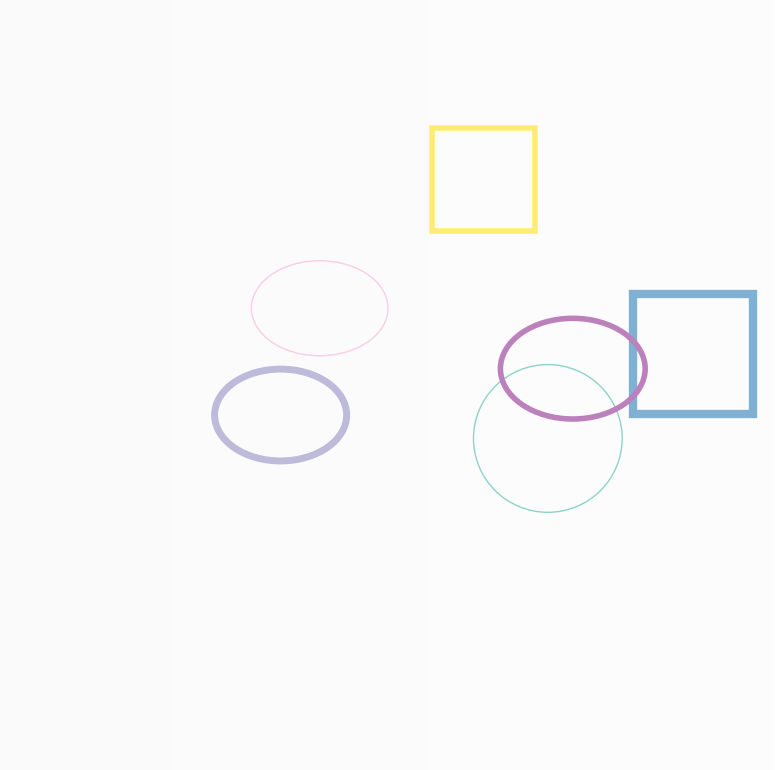[{"shape": "circle", "thickness": 0.5, "radius": 0.48, "center": [0.707, 0.431]}, {"shape": "oval", "thickness": 2.5, "radius": 0.43, "center": [0.362, 0.461]}, {"shape": "square", "thickness": 3, "radius": 0.39, "center": [0.894, 0.54]}, {"shape": "oval", "thickness": 0.5, "radius": 0.44, "center": [0.412, 0.6]}, {"shape": "oval", "thickness": 2, "radius": 0.47, "center": [0.739, 0.521]}, {"shape": "square", "thickness": 2, "radius": 0.34, "center": [0.624, 0.766]}]